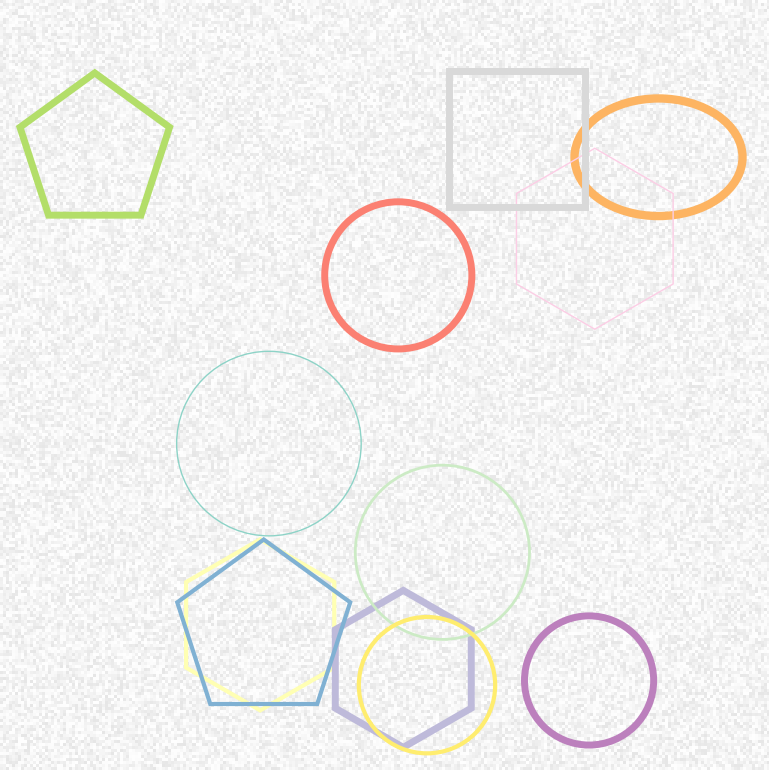[{"shape": "circle", "thickness": 0.5, "radius": 0.6, "center": [0.349, 0.424]}, {"shape": "hexagon", "thickness": 1.5, "radius": 0.56, "center": [0.338, 0.189]}, {"shape": "hexagon", "thickness": 2.5, "radius": 0.51, "center": [0.524, 0.131]}, {"shape": "circle", "thickness": 2.5, "radius": 0.48, "center": [0.517, 0.642]}, {"shape": "pentagon", "thickness": 1.5, "radius": 0.59, "center": [0.343, 0.181]}, {"shape": "oval", "thickness": 3, "radius": 0.55, "center": [0.855, 0.796]}, {"shape": "pentagon", "thickness": 2.5, "radius": 0.51, "center": [0.123, 0.803]}, {"shape": "hexagon", "thickness": 0.5, "radius": 0.59, "center": [0.772, 0.69]}, {"shape": "square", "thickness": 2.5, "radius": 0.44, "center": [0.671, 0.819]}, {"shape": "circle", "thickness": 2.5, "radius": 0.42, "center": [0.765, 0.116]}, {"shape": "circle", "thickness": 1, "radius": 0.57, "center": [0.575, 0.283]}, {"shape": "circle", "thickness": 1.5, "radius": 0.44, "center": [0.555, 0.11]}]